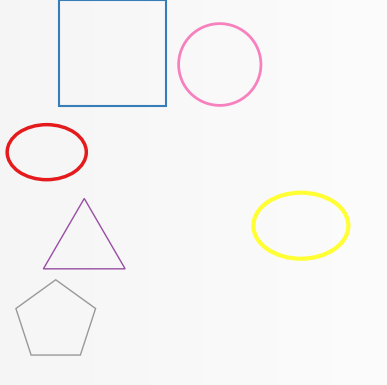[{"shape": "oval", "thickness": 2.5, "radius": 0.51, "center": [0.121, 0.605]}, {"shape": "square", "thickness": 1.5, "radius": 0.69, "center": [0.29, 0.861]}, {"shape": "triangle", "thickness": 1, "radius": 0.61, "center": [0.217, 0.363]}, {"shape": "oval", "thickness": 3, "radius": 0.61, "center": [0.777, 0.414]}, {"shape": "circle", "thickness": 2, "radius": 0.53, "center": [0.567, 0.832]}, {"shape": "pentagon", "thickness": 1, "radius": 0.54, "center": [0.144, 0.165]}]